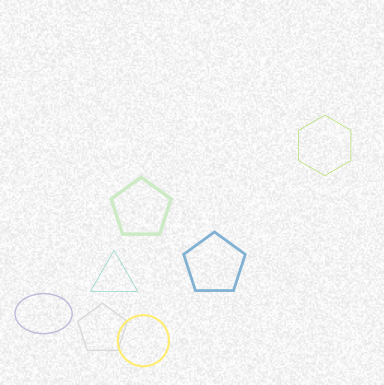[{"shape": "triangle", "thickness": 0.5, "radius": 0.36, "center": [0.296, 0.279]}, {"shape": "oval", "thickness": 1, "radius": 0.37, "center": [0.113, 0.185]}, {"shape": "pentagon", "thickness": 2, "radius": 0.42, "center": [0.557, 0.313]}, {"shape": "hexagon", "thickness": 0.5, "radius": 0.39, "center": [0.843, 0.622]}, {"shape": "pentagon", "thickness": 1, "radius": 0.34, "center": [0.266, 0.145]}, {"shape": "pentagon", "thickness": 2.5, "radius": 0.41, "center": [0.367, 0.458]}, {"shape": "circle", "thickness": 1.5, "radius": 0.33, "center": [0.372, 0.115]}]